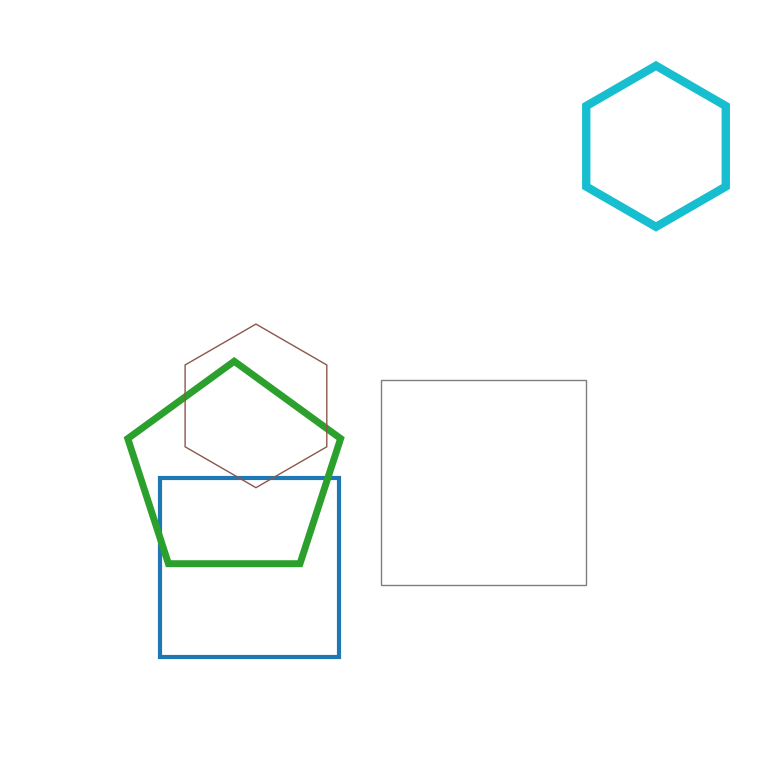[{"shape": "square", "thickness": 1.5, "radius": 0.58, "center": [0.323, 0.263]}, {"shape": "pentagon", "thickness": 2.5, "radius": 0.73, "center": [0.304, 0.385]}, {"shape": "hexagon", "thickness": 0.5, "radius": 0.53, "center": [0.332, 0.473]}, {"shape": "square", "thickness": 0.5, "radius": 0.67, "center": [0.627, 0.374]}, {"shape": "hexagon", "thickness": 3, "radius": 0.52, "center": [0.852, 0.81]}]